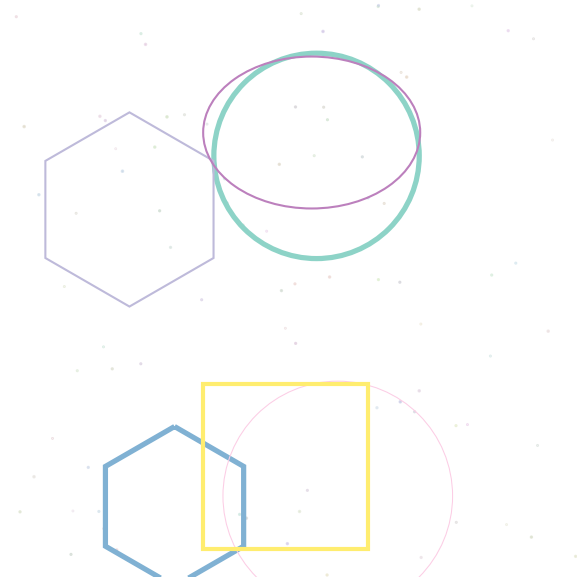[{"shape": "circle", "thickness": 2.5, "radius": 0.89, "center": [0.548, 0.729]}, {"shape": "hexagon", "thickness": 1, "radius": 0.84, "center": [0.224, 0.636]}, {"shape": "hexagon", "thickness": 2.5, "radius": 0.69, "center": [0.302, 0.122]}, {"shape": "circle", "thickness": 0.5, "radius": 0.99, "center": [0.585, 0.14]}, {"shape": "oval", "thickness": 1, "radius": 0.94, "center": [0.54, 0.77]}, {"shape": "square", "thickness": 2, "radius": 0.71, "center": [0.494, 0.191]}]